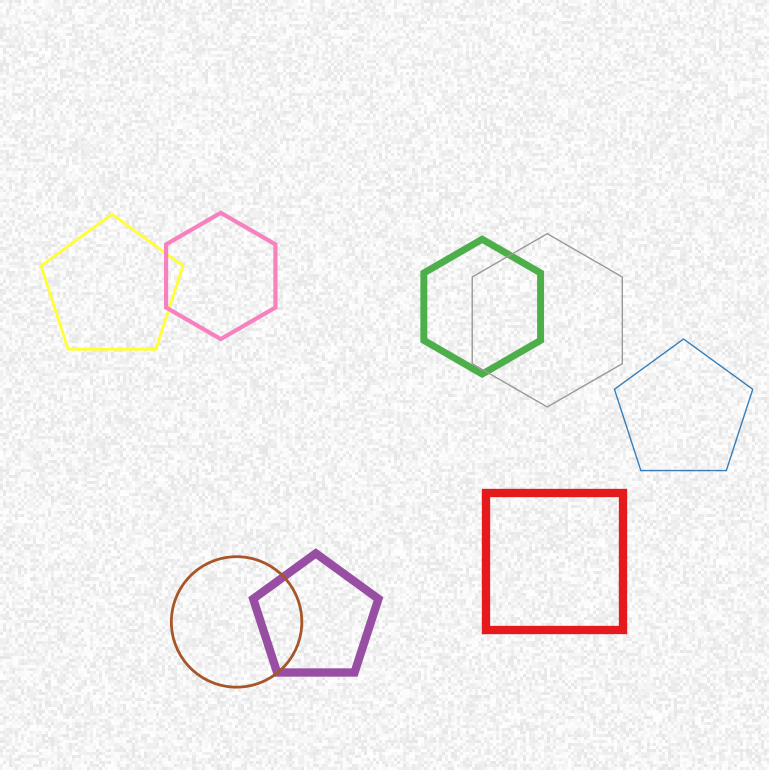[{"shape": "square", "thickness": 3, "radius": 0.44, "center": [0.721, 0.271]}, {"shape": "pentagon", "thickness": 0.5, "radius": 0.47, "center": [0.888, 0.465]}, {"shape": "hexagon", "thickness": 2.5, "radius": 0.44, "center": [0.626, 0.602]}, {"shape": "pentagon", "thickness": 3, "radius": 0.43, "center": [0.41, 0.196]}, {"shape": "pentagon", "thickness": 1, "radius": 0.48, "center": [0.146, 0.625]}, {"shape": "circle", "thickness": 1, "radius": 0.42, "center": [0.307, 0.192]}, {"shape": "hexagon", "thickness": 1.5, "radius": 0.41, "center": [0.287, 0.642]}, {"shape": "hexagon", "thickness": 0.5, "radius": 0.56, "center": [0.711, 0.584]}]